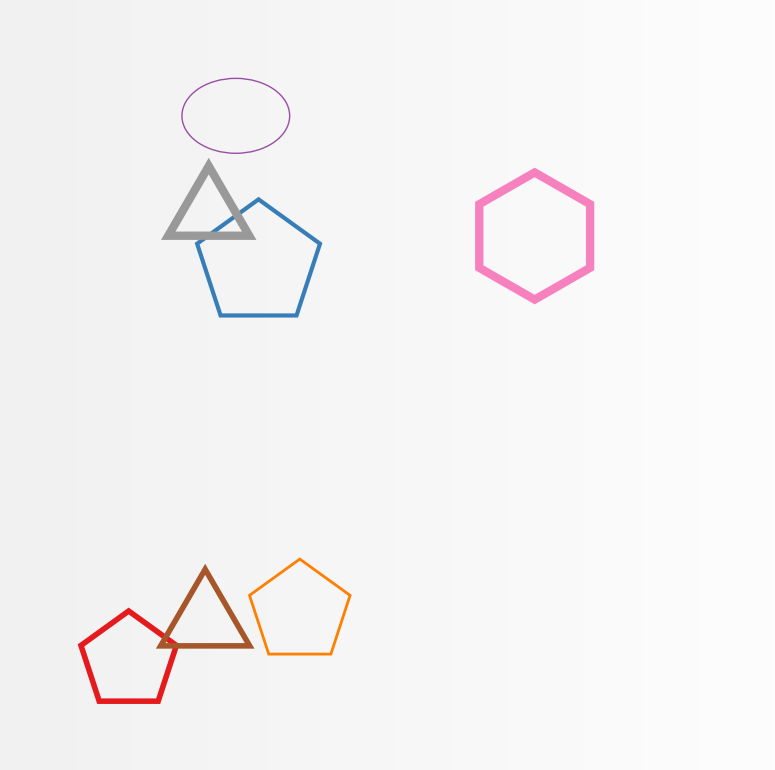[{"shape": "pentagon", "thickness": 2, "radius": 0.32, "center": [0.166, 0.142]}, {"shape": "pentagon", "thickness": 1.5, "radius": 0.42, "center": [0.334, 0.658]}, {"shape": "oval", "thickness": 0.5, "radius": 0.35, "center": [0.304, 0.85]}, {"shape": "pentagon", "thickness": 1, "radius": 0.34, "center": [0.387, 0.206]}, {"shape": "triangle", "thickness": 2, "radius": 0.33, "center": [0.265, 0.194]}, {"shape": "hexagon", "thickness": 3, "radius": 0.41, "center": [0.69, 0.693]}, {"shape": "triangle", "thickness": 3, "radius": 0.3, "center": [0.269, 0.724]}]